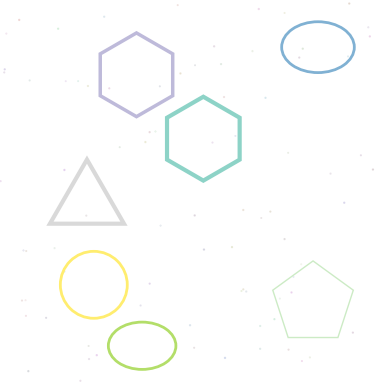[{"shape": "hexagon", "thickness": 3, "radius": 0.54, "center": [0.528, 0.64]}, {"shape": "hexagon", "thickness": 2.5, "radius": 0.54, "center": [0.354, 0.806]}, {"shape": "oval", "thickness": 2, "radius": 0.47, "center": [0.826, 0.877]}, {"shape": "oval", "thickness": 2, "radius": 0.44, "center": [0.369, 0.102]}, {"shape": "triangle", "thickness": 3, "radius": 0.56, "center": [0.226, 0.474]}, {"shape": "pentagon", "thickness": 1, "radius": 0.55, "center": [0.813, 0.212]}, {"shape": "circle", "thickness": 2, "radius": 0.43, "center": [0.244, 0.26]}]